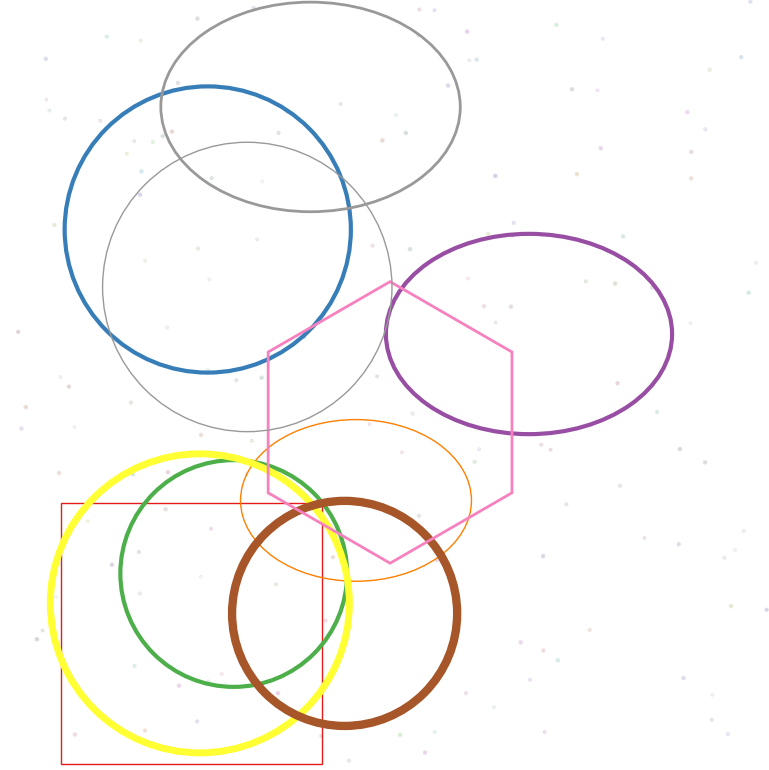[{"shape": "square", "thickness": 0.5, "radius": 0.85, "center": [0.249, 0.177]}, {"shape": "circle", "thickness": 1.5, "radius": 0.93, "center": [0.27, 0.702]}, {"shape": "circle", "thickness": 1.5, "radius": 0.74, "center": [0.304, 0.255]}, {"shape": "oval", "thickness": 1.5, "radius": 0.93, "center": [0.687, 0.566]}, {"shape": "oval", "thickness": 0.5, "radius": 0.75, "center": [0.462, 0.35]}, {"shape": "circle", "thickness": 2.5, "radius": 0.97, "center": [0.26, 0.216]}, {"shape": "circle", "thickness": 3, "radius": 0.73, "center": [0.448, 0.203]}, {"shape": "hexagon", "thickness": 1, "radius": 0.91, "center": [0.507, 0.451]}, {"shape": "oval", "thickness": 1, "radius": 0.97, "center": [0.403, 0.861]}, {"shape": "circle", "thickness": 0.5, "radius": 0.94, "center": [0.321, 0.627]}]